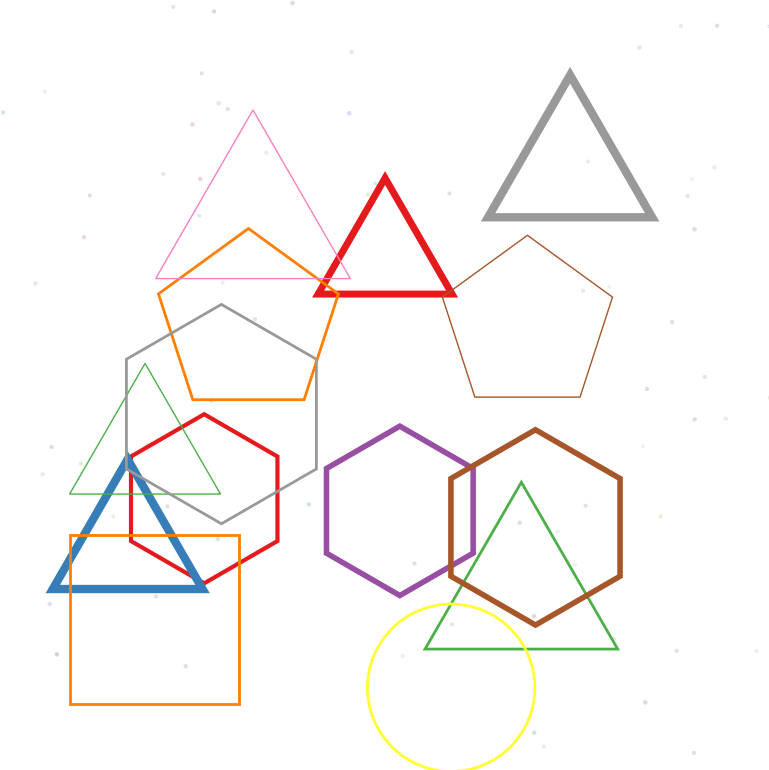[{"shape": "triangle", "thickness": 2.5, "radius": 0.5, "center": [0.5, 0.668]}, {"shape": "hexagon", "thickness": 1.5, "radius": 0.55, "center": [0.265, 0.352]}, {"shape": "triangle", "thickness": 3, "radius": 0.56, "center": [0.166, 0.291]}, {"shape": "triangle", "thickness": 1, "radius": 0.72, "center": [0.677, 0.229]}, {"shape": "triangle", "thickness": 0.5, "radius": 0.57, "center": [0.188, 0.415]}, {"shape": "hexagon", "thickness": 2, "radius": 0.55, "center": [0.519, 0.337]}, {"shape": "square", "thickness": 1, "radius": 0.55, "center": [0.201, 0.195]}, {"shape": "pentagon", "thickness": 1, "radius": 0.61, "center": [0.323, 0.58]}, {"shape": "circle", "thickness": 1, "radius": 0.54, "center": [0.586, 0.107]}, {"shape": "hexagon", "thickness": 2, "radius": 0.63, "center": [0.695, 0.315]}, {"shape": "pentagon", "thickness": 0.5, "radius": 0.58, "center": [0.685, 0.578]}, {"shape": "triangle", "thickness": 0.5, "radius": 0.73, "center": [0.329, 0.711]}, {"shape": "triangle", "thickness": 3, "radius": 0.62, "center": [0.74, 0.779]}, {"shape": "hexagon", "thickness": 1, "radius": 0.71, "center": [0.288, 0.462]}]